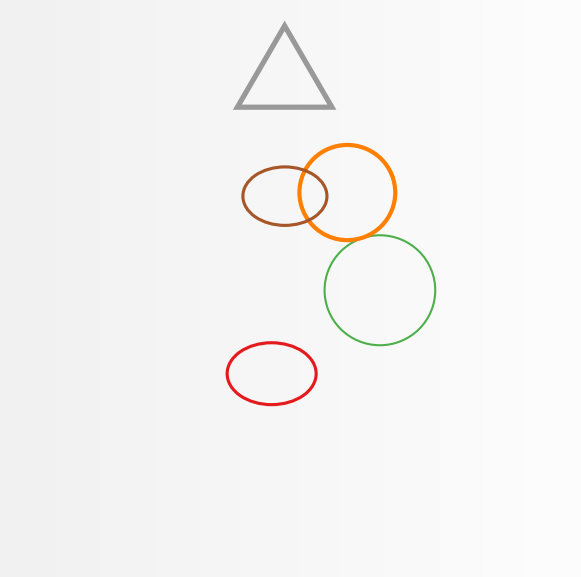[{"shape": "oval", "thickness": 1.5, "radius": 0.38, "center": [0.467, 0.352]}, {"shape": "circle", "thickness": 1, "radius": 0.48, "center": [0.654, 0.497]}, {"shape": "circle", "thickness": 2, "radius": 0.41, "center": [0.598, 0.666]}, {"shape": "oval", "thickness": 1.5, "radius": 0.36, "center": [0.49, 0.659]}, {"shape": "triangle", "thickness": 2.5, "radius": 0.47, "center": [0.49, 0.86]}]